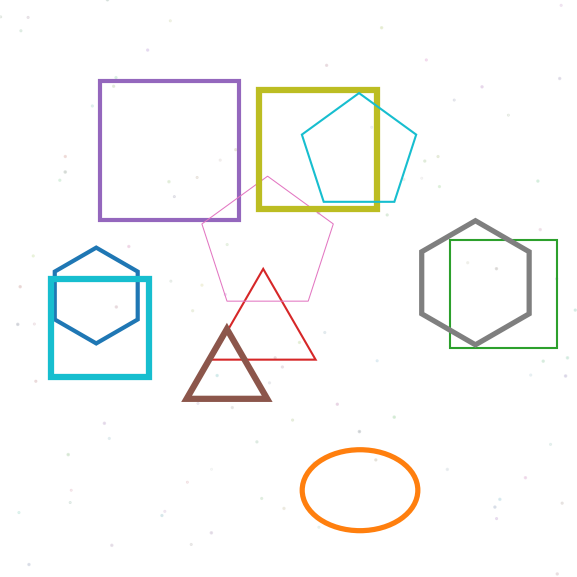[{"shape": "hexagon", "thickness": 2, "radius": 0.41, "center": [0.167, 0.487]}, {"shape": "oval", "thickness": 2.5, "radius": 0.5, "center": [0.623, 0.15]}, {"shape": "square", "thickness": 1, "radius": 0.46, "center": [0.872, 0.49]}, {"shape": "triangle", "thickness": 1, "radius": 0.52, "center": [0.456, 0.429]}, {"shape": "square", "thickness": 2, "radius": 0.6, "center": [0.293, 0.739]}, {"shape": "triangle", "thickness": 3, "radius": 0.4, "center": [0.393, 0.349]}, {"shape": "pentagon", "thickness": 0.5, "radius": 0.6, "center": [0.463, 0.574]}, {"shape": "hexagon", "thickness": 2.5, "radius": 0.54, "center": [0.823, 0.509]}, {"shape": "square", "thickness": 3, "radius": 0.51, "center": [0.551, 0.74]}, {"shape": "pentagon", "thickness": 1, "radius": 0.52, "center": [0.622, 0.734]}, {"shape": "square", "thickness": 3, "radius": 0.42, "center": [0.173, 0.431]}]